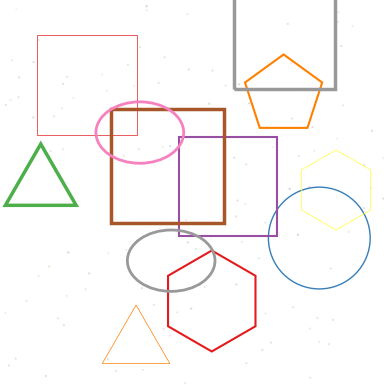[{"shape": "hexagon", "thickness": 1.5, "radius": 0.66, "center": [0.55, 0.218]}, {"shape": "square", "thickness": 0.5, "radius": 0.65, "center": [0.226, 0.78]}, {"shape": "circle", "thickness": 1, "radius": 0.66, "center": [0.829, 0.382]}, {"shape": "triangle", "thickness": 2.5, "radius": 0.53, "center": [0.106, 0.52]}, {"shape": "square", "thickness": 1.5, "radius": 0.64, "center": [0.592, 0.516]}, {"shape": "pentagon", "thickness": 1.5, "radius": 0.53, "center": [0.737, 0.753]}, {"shape": "triangle", "thickness": 0.5, "radius": 0.51, "center": [0.353, 0.106]}, {"shape": "hexagon", "thickness": 0.5, "radius": 0.52, "center": [0.873, 0.507]}, {"shape": "square", "thickness": 2.5, "radius": 0.74, "center": [0.435, 0.569]}, {"shape": "oval", "thickness": 2, "radius": 0.57, "center": [0.363, 0.656]}, {"shape": "oval", "thickness": 2, "radius": 0.57, "center": [0.445, 0.323]}, {"shape": "square", "thickness": 2.5, "radius": 0.65, "center": [0.739, 0.899]}]